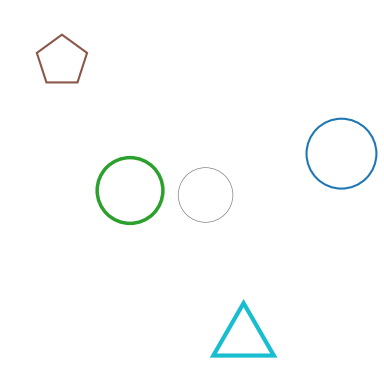[{"shape": "circle", "thickness": 1.5, "radius": 0.45, "center": [0.887, 0.601]}, {"shape": "circle", "thickness": 2.5, "radius": 0.43, "center": [0.338, 0.505]}, {"shape": "pentagon", "thickness": 1.5, "radius": 0.34, "center": [0.161, 0.841]}, {"shape": "circle", "thickness": 0.5, "radius": 0.35, "center": [0.534, 0.494]}, {"shape": "triangle", "thickness": 3, "radius": 0.45, "center": [0.633, 0.122]}]